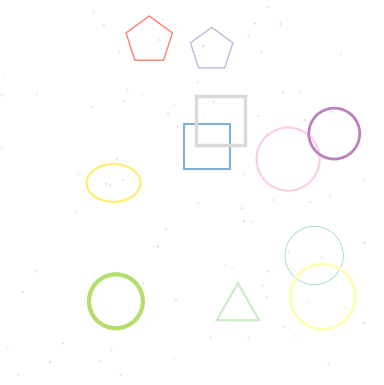[{"shape": "circle", "thickness": 0.5, "radius": 0.38, "center": [0.816, 0.336]}, {"shape": "circle", "thickness": 2, "radius": 0.42, "center": [0.838, 0.229]}, {"shape": "pentagon", "thickness": 1, "radius": 0.29, "center": [0.55, 0.871]}, {"shape": "pentagon", "thickness": 1, "radius": 0.32, "center": [0.388, 0.895]}, {"shape": "square", "thickness": 1.5, "radius": 0.3, "center": [0.538, 0.619]}, {"shape": "circle", "thickness": 3, "radius": 0.35, "center": [0.301, 0.217]}, {"shape": "circle", "thickness": 1.5, "radius": 0.41, "center": [0.748, 0.587]}, {"shape": "square", "thickness": 2.5, "radius": 0.32, "center": [0.572, 0.687]}, {"shape": "circle", "thickness": 2, "radius": 0.33, "center": [0.868, 0.653]}, {"shape": "triangle", "thickness": 1.5, "radius": 0.32, "center": [0.618, 0.2]}, {"shape": "oval", "thickness": 1.5, "radius": 0.35, "center": [0.295, 0.525]}]